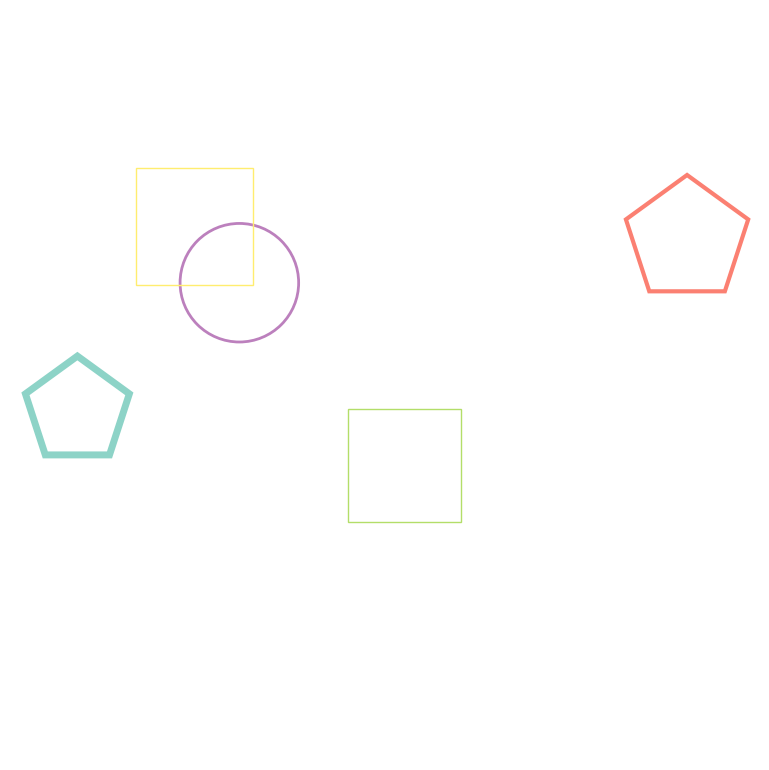[{"shape": "pentagon", "thickness": 2.5, "radius": 0.35, "center": [0.101, 0.467]}, {"shape": "pentagon", "thickness": 1.5, "radius": 0.42, "center": [0.892, 0.689]}, {"shape": "square", "thickness": 0.5, "radius": 0.37, "center": [0.526, 0.396]}, {"shape": "circle", "thickness": 1, "radius": 0.38, "center": [0.311, 0.633]}, {"shape": "square", "thickness": 0.5, "radius": 0.38, "center": [0.252, 0.706]}]